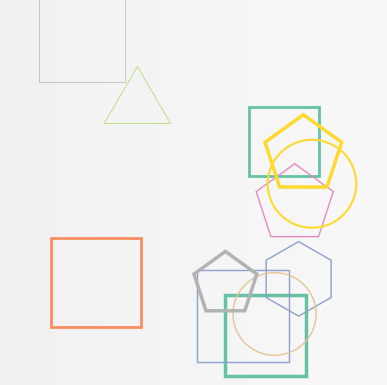[{"shape": "square", "thickness": 2, "radius": 0.45, "center": [0.732, 0.633]}, {"shape": "square", "thickness": 2.5, "radius": 0.52, "center": [0.686, 0.129]}, {"shape": "square", "thickness": 2, "radius": 0.58, "center": [0.248, 0.265]}, {"shape": "square", "thickness": 1, "radius": 0.6, "center": [0.627, 0.18]}, {"shape": "hexagon", "thickness": 1, "radius": 0.48, "center": [0.771, 0.276]}, {"shape": "pentagon", "thickness": 1, "radius": 0.52, "center": [0.761, 0.47]}, {"shape": "triangle", "thickness": 0.5, "radius": 0.49, "center": [0.355, 0.729]}, {"shape": "pentagon", "thickness": 2.5, "radius": 0.52, "center": [0.783, 0.598]}, {"shape": "circle", "thickness": 1.5, "radius": 0.57, "center": [0.805, 0.523]}, {"shape": "circle", "thickness": 1, "radius": 0.54, "center": [0.709, 0.184]}, {"shape": "square", "thickness": 0.5, "radius": 0.55, "center": [0.212, 0.897]}, {"shape": "pentagon", "thickness": 2.5, "radius": 0.43, "center": [0.582, 0.262]}]